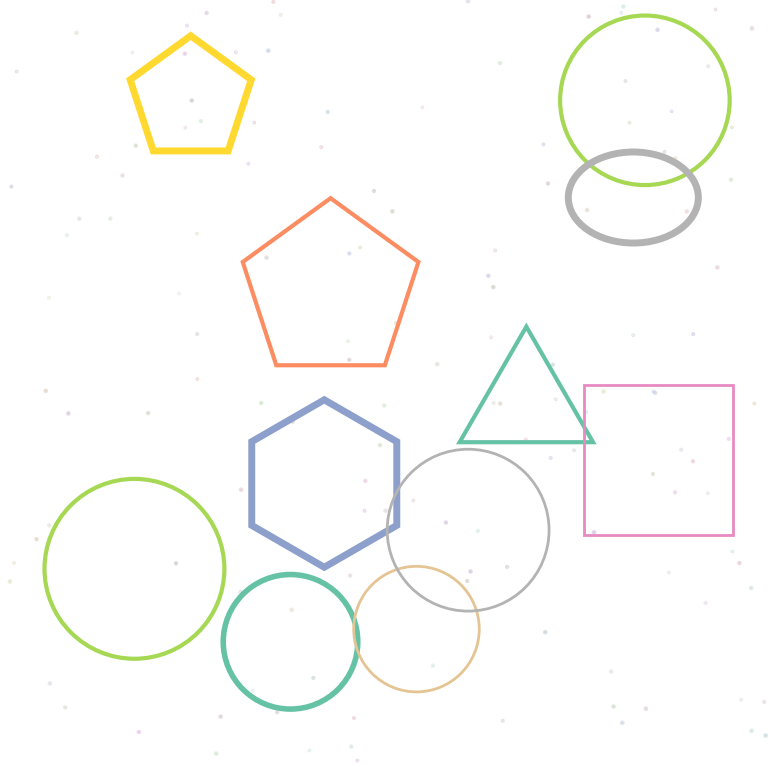[{"shape": "circle", "thickness": 2, "radius": 0.44, "center": [0.377, 0.166]}, {"shape": "triangle", "thickness": 1.5, "radius": 0.5, "center": [0.684, 0.476]}, {"shape": "pentagon", "thickness": 1.5, "radius": 0.6, "center": [0.429, 0.623]}, {"shape": "hexagon", "thickness": 2.5, "radius": 0.54, "center": [0.421, 0.372]}, {"shape": "square", "thickness": 1, "radius": 0.49, "center": [0.855, 0.403]}, {"shape": "circle", "thickness": 1.5, "radius": 0.55, "center": [0.838, 0.87]}, {"shape": "circle", "thickness": 1.5, "radius": 0.58, "center": [0.175, 0.261]}, {"shape": "pentagon", "thickness": 2.5, "radius": 0.41, "center": [0.248, 0.871]}, {"shape": "circle", "thickness": 1, "radius": 0.41, "center": [0.541, 0.183]}, {"shape": "oval", "thickness": 2.5, "radius": 0.42, "center": [0.822, 0.743]}, {"shape": "circle", "thickness": 1, "radius": 0.53, "center": [0.608, 0.311]}]